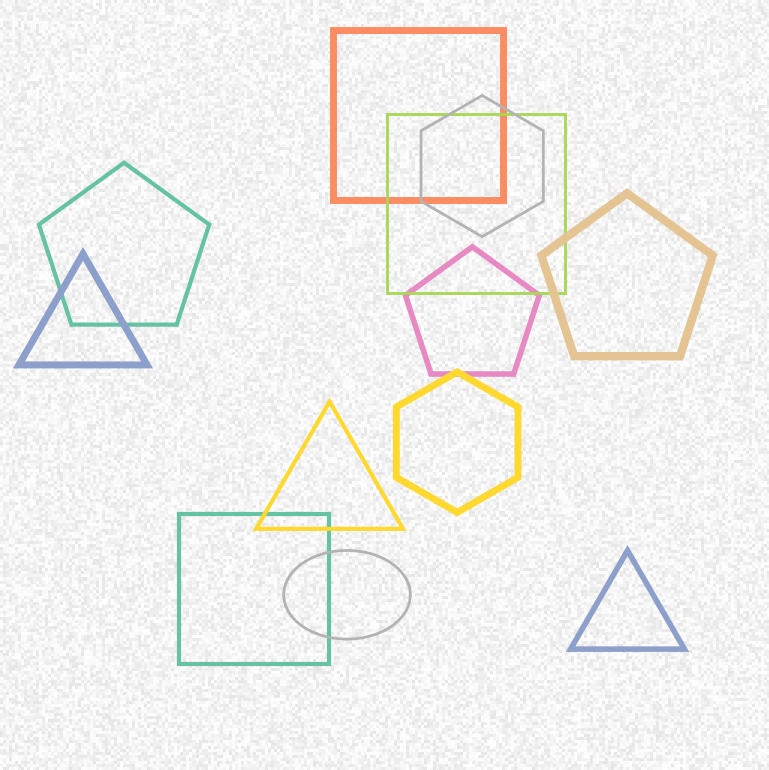[{"shape": "square", "thickness": 1.5, "radius": 0.49, "center": [0.33, 0.235]}, {"shape": "pentagon", "thickness": 1.5, "radius": 0.58, "center": [0.161, 0.672]}, {"shape": "square", "thickness": 2.5, "radius": 0.55, "center": [0.543, 0.851]}, {"shape": "triangle", "thickness": 2, "radius": 0.43, "center": [0.815, 0.2]}, {"shape": "triangle", "thickness": 2.5, "radius": 0.48, "center": [0.108, 0.574]}, {"shape": "pentagon", "thickness": 2, "radius": 0.46, "center": [0.613, 0.588]}, {"shape": "square", "thickness": 1, "radius": 0.58, "center": [0.618, 0.736]}, {"shape": "triangle", "thickness": 1.5, "radius": 0.55, "center": [0.428, 0.368]}, {"shape": "hexagon", "thickness": 2.5, "radius": 0.46, "center": [0.594, 0.426]}, {"shape": "pentagon", "thickness": 3, "radius": 0.58, "center": [0.814, 0.632]}, {"shape": "hexagon", "thickness": 1, "radius": 0.46, "center": [0.626, 0.784]}, {"shape": "oval", "thickness": 1, "radius": 0.41, "center": [0.451, 0.228]}]